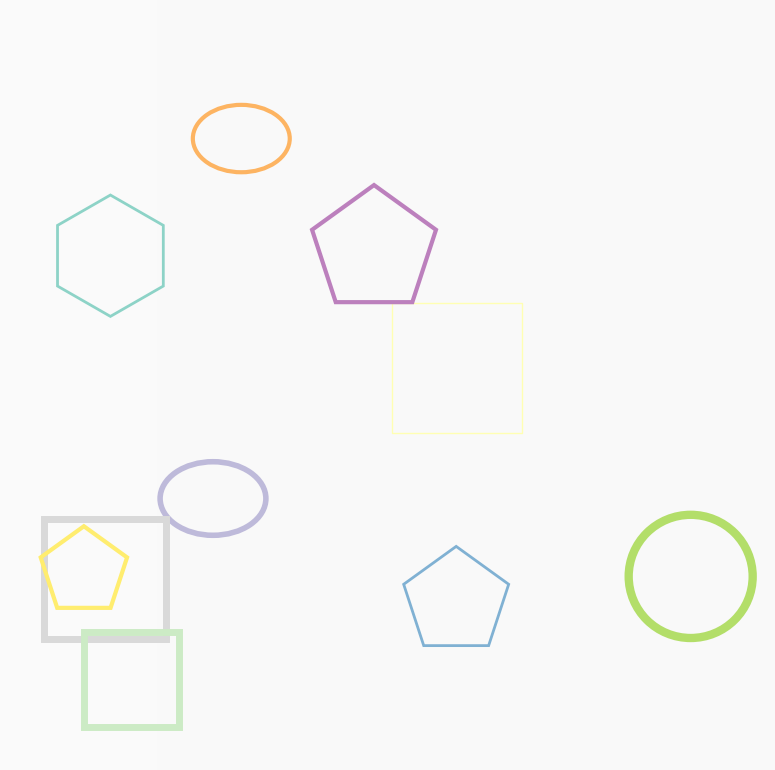[{"shape": "hexagon", "thickness": 1, "radius": 0.39, "center": [0.142, 0.668]}, {"shape": "square", "thickness": 0.5, "radius": 0.42, "center": [0.589, 0.522]}, {"shape": "oval", "thickness": 2, "radius": 0.34, "center": [0.275, 0.353]}, {"shape": "pentagon", "thickness": 1, "radius": 0.36, "center": [0.589, 0.219]}, {"shape": "oval", "thickness": 1.5, "radius": 0.31, "center": [0.311, 0.82]}, {"shape": "circle", "thickness": 3, "radius": 0.4, "center": [0.891, 0.251]}, {"shape": "square", "thickness": 2.5, "radius": 0.39, "center": [0.136, 0.248]}, {"shape": "pentagon", "thickness": 1.5, "radius": 0.42, "center": [0.483, 0.676]}, {"shape": "square", "thickness": 2.5, "radius": 0.31, "center": [0.17, 0.117]}, {"shape": "pentagon", "thickness": 1.5, "radius": 0.29, "center": [0.108, 0.258]}]